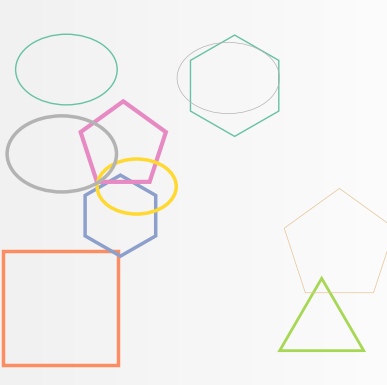[{"shape": "hexagon", "thickness": 1, "radius": 0.66, "center": [0.606, 0.777]}, {"shape": "oval", "thickness": 1, "radius": 0.66, "center": [0.171, 0.819]}, {"shape": "square", "thickness": 2.5, "radius": 0.74, "center": [0.155, 0.201]}, {"shape": "hexagon", "thickness": 2.5, "radius": 0.53, "center": [0.311, 0.44]}, {"shape": "pentagon", "thickness": 3, "radius": 0.58, "center": [0.318, 0.621]}, {"shape": "triangle", "thickness": 2, "radius": 0.63, "center": [0.83, 0.152]}, {"shape": "oval", "thickness": 2.5, "radius": 0.51, "center": [0.353, 0.516]}, {"shape": "pentagon", "thickness": 0.5, "radius": 0.75, "center": [0.876, 0.361]}, {"shape": "oval", "thickness": 2.5, "radius": 0.71, "center": [0.159, 0.6]}, {"shape": "oval", "thickness": 0.5, "radius": 0.66, "center": [0.589, 0.797]}]